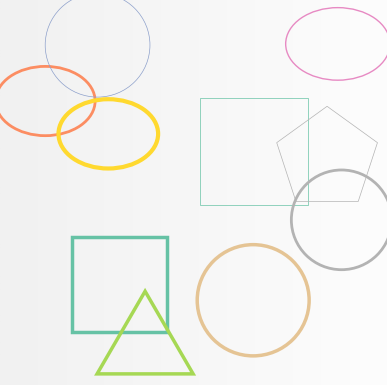[{"shape": "square", "thickness": 0.5, "radius": 0.7, "center": [0.656, 0.606]}, {"shape": "square", "thickness": 2.5, "radius": 0.62, "center": [0.308, 0.26]}, {"shape": "oval", "thickness": 2, "radius": 0.64, "center": [0.117, 0.738]}, {"shape": "circle", "thickness": 0.5, "radius": 0.68, "center": [0.252, 0.883]}, {"shape": "oval", "thickness": 1, "radius": 0.67, "center": [0.872, 0.886]}, {"shape": "triangle", "thickness": 2.5, "radius": 0.72, "center": [0.374, 0.1]}, {"shape": "oval", "thickness": 3, "radius": 0.64, "center": [0.279, 0.652]}, {"shape": "circle", "thickness": 2.5, "radius": 0.72, "center": [0.653, 0.22]}, {"shape": "pentagon", "thickness": 0.5, "radius": 0.68, "center": [0.844, 0.587]}, {"shape": "circle", "thickness": 2, "radius": 0.65, "center": [0.881, 0.429]}]